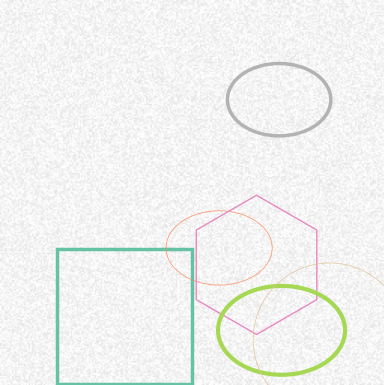[{"shape": "square", "thickness": 2.5, "radius": 0.87, "center": [0.323, 0.178]}, {"shape": "oval", "thickness": 0.5, "radius": 0.69, "center": [0.569, 0.356]}, {"shape": "hexagon", "thickness": 1, "radius": 0.9, "center": [0.666, 0.312]}, {"shape": "oval", "thickness": 3, "radius": 0.82, "center": [0.731, 0.142]}, {"shape": "circle", "thickness": 0.5, "radius": 0.99, "center": [0.856, 0.118]}, {"shape": "oval", "thickness": 2.5, "radius": 0.67, "center": [0.725, 0.741]}]